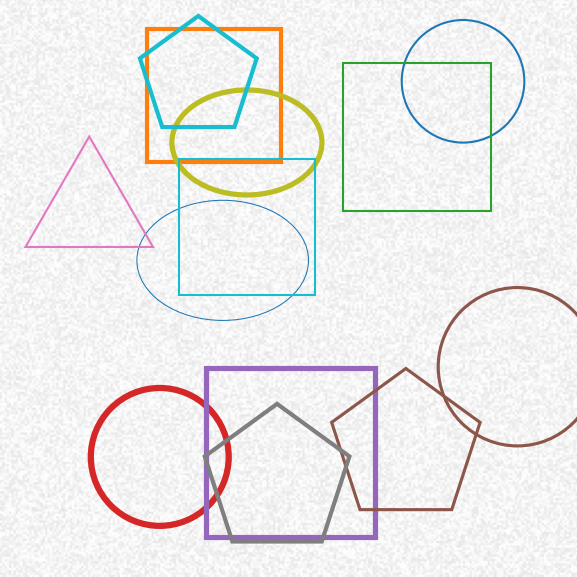[{"shape": "oval", "thickness": 0.5, "radius": 0.74, "center": [0.386, 0.548]}, {"shape": "circle", "thickness": 1, "radius": 0.53, "center": [0.802, 0.858]}, {"shape": "square", "thickness": 2, "radius": 0.58, "center": [0.371, 0.834]}, {"shape": "square", "thickness": 1, "radius": 0.64, "center": [0.722, 0.762]}, {"shape": "circle", "thickness": 3, "radius": 0.6, "center": [0.277, 0.208]}, {"shape": "square", "thickness": 2.5, "radius": 0.73, "center": [0.503, 0.215]}, {"shape": "pentagon", "thickness": 1.5, "radius": 0.68, "center": [0.703, 0.226]}, {"shape": "circle", "thickness": 1.5, "radius": 0.69, "center": [0.896, 0.364]}, {"shape": "triangle", "thickness": 1, "radius": 0.64, "center": [0.155, 0.635]}, {"shape": "pentagon", "thickness": 2, "radius": 0.66, "center": [0.48, 0.168]}, {"shape": "oval", "thickness": 2.5, "radius": 0.65, "center": [0.428, 0.752]}, {"shape": "pentagon", "thickness": 2, "radius": 0.53, "center": [0.343, 0.865]}, {"shape": "square", "thickness": 1, "radius": 0.59, "center": [0.428, 0.606]}]